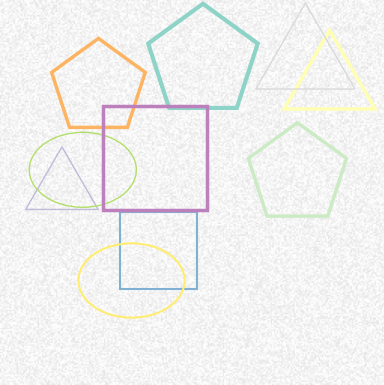[{"shape": "pentagon", "thickness": 3, "radius": 0.75, "center": [0.527, 0.841]}, {"shape": "triangle", "thickness": 2.5, "radius": 0.68, "center": [0.856, 0.785]}, {"shape": "triangle", "thickness": 1, "radius": 0.54, "center": [0.161, 0.51]}, {"shape": "square", "thickness": 1.5, "radius": 0.5, "center": [0.411, 0.349]}, {"shape": "pentagon", "thickness": 2.5, "radius": 0.64, "center": [0.256, 0.773]}, {"shape": "oval", "thickness": 1, "radius": 0.7, "center": [0.215, 0.559]}, {"shape": "triangle", "thickness": 1, "radius": 0.74, "center": [0.793, 0.843]}, {"shape": "square", "thickness": 2.5, "radius": 0.68, "center": [0.403, 0.59]}, {"shape": "pentagon", "thickness": 2.5, "radius": 0.67, "center": [0.772, 0.547]}, {"shape": "oval", "thickness": 1.5, "radius": 0.69, "center": [0.342, 0.271]}]